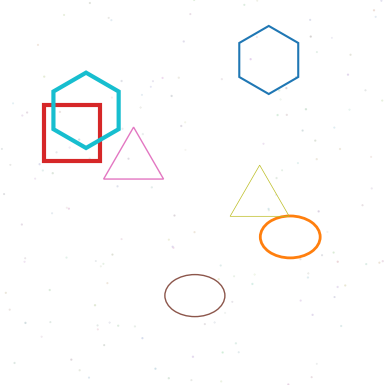[{"shape": "hexagon", "thickness": 1.5, "radius": 0.44, "center": [0.698, 0.844]}, {"shape": "oval", "thickness": 2, "radius": 0.39, "center": [0.754, 0.385]}, {"shape": "square", "thickness": 3, "radius": 0.37, "center": [0.187, 0.655]}, {"shape": "oval", "thickness": 1, "radius": 0.39, "center": [0.506, 0.232]}, {"shape": "triangle", "thickness": 1, "radius": 0.45, "center": [0.347, 0.58]}, {"shape": "triangle", "thickness": 0.5, "radius": 0.44, "center": [0.674, 0.482]}, {"shape": "hexagon", "thickness": 3, "radius": 0.49, "center": [0.223, 0.713]}]